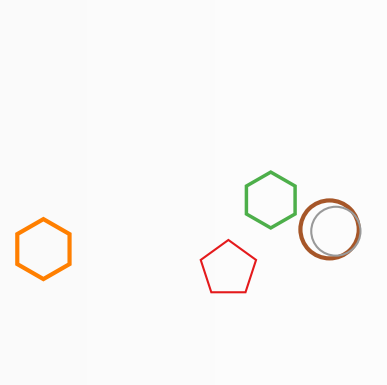[{"shape": "pentagon", "thickness": 1.5, "radius": 0.38, "center": [0.589, 0.302]}, {"shape": "hexagon", "thickness": 2.5, "radius": 0.36, "center": [0.699, 0.48]}, {"shape": "hexagon", "thickness": 3, "radius": 0.39, "center": [0.112, 0.353]}, {"shape": "circle", "thickness": 3, "radius": 0.38, "center": [0.851, 0.404]}, {"shape": "circle", "thickness": 1.5, "radius": 0.32, "center": [0.867, 0.399]}]